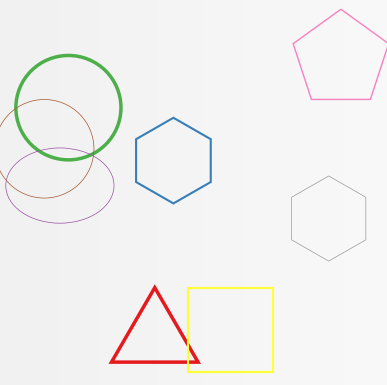[{"shape": "triangle", "thickness": 2.5, "radius": 0.64, "center": [0.399, 0.124]}, {"shape": "hexagon", "thickness": 1.5, "radius": 0.56, "center": [0.448, 0.583]}, {"shape": "circle", "thickness": 2.5, "radius": 0.68, "center": [0.177, 0.72]}, {"shape": "oval", "thickness": 0.5, "radius": 0.7, "center": [0.155, 0.518]}, {"shape": "square", "thickness": 1.5, "radius": 0.55, "center": [0.596, 0.142]}, {"shape": "circle", "thickness": 0.5, "radius": 0.64, "center": [0.114, 0.614]}, {"shape": "pentagon", "thickness": 1, "radius": 0.65, "center": [0.88, 0.847]}, {"shape": "hexagon", "thickness": 0.5, "radius": 0.55, "center": [0.848, 0.432]}]